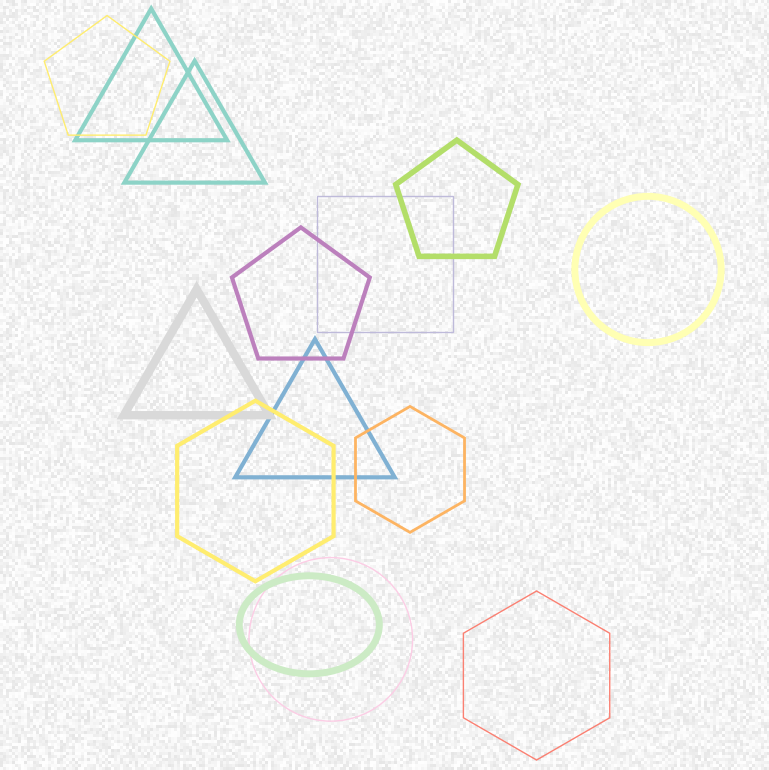[{"shape": "triangle", "thickness": 1.5, "radius": 0.57, "center": [0.196, 0.875]}, {"shape": "triangle", "thickness": 1.5, "radius": 0.53, "center": [0.253, 0.816]}, {"shape": "circle", "thickness": 2.5, "radius": 0.48, "center": [0.842, 0.65]}, {"shape": "square", "thickness": 0.5, "radius": 0.44, "center": [0.5, 0.657]}, {"shape": "hexagon", "thickness": 0.5, "radius": 0.55, "center": [0.697, 0.123]}, {"shape": "triangle", "thickness": 1.5, "radius": 0.6, "center": [0.409, 0.44]}, {"shape": "hexagon", "thickness": 1, "radius": 0.41, "center": [0.532, 0.39]}, {"shape": "pentagon", "thickness": 2, "radius": 0.42, "center": [0.593, 0.735]}, {"shape": "circle", "thickness": 0.5, "radius": 0.53, "center": [0.43, 0.17]}, {"shape": "triangle", "thickness": 3, "radius": 0.55, "center": [0.255, 0.515]}, {"shape": "pentagon", "thickness": 1.5, "radius": 0.47, "center": [0.391, 0.611]}, {"shape": "oval", "thickness": 2.5, "radius": 0.45, "center": [0.402, 0.189]}, {"shape": "hexagon", "thickness": 1.5, "radius": 0.59, "center": [0.332, 0.362]}, {"shape": "pentagon", "thickness": 0.5, "radius": 0.43, "center": [0.139, 0.894]}]